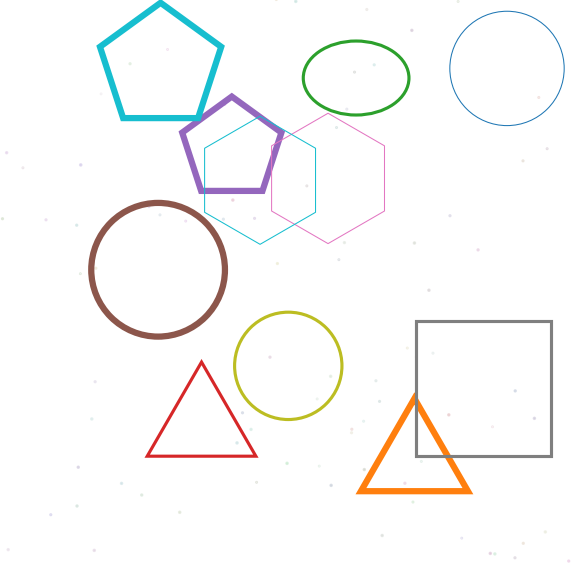[{"shape": "circle", "thickness": 0.5, "radius": 0.5, "center": [0.878, 0.881]}, {"shape": "triangle", "thickness": 3, "radius": 0.53, "center": [0.718, 0.202]}, {"shape": "oval", "thickness": 1.5, "radius": 0.46, "center": [0.617, 0.864]}, {"shape": "triangle", "thickness": 1.5, "radius": 0.54, "center": [0.349, 0.264]}, {"shape": "pentagon", "thickness": 3, "radius": 0.45, "center": [0.401, 0.742]}, {"shape": "circle", "thickness": 3, "radius": 0.58, "center": [0.274, 0.532]}, {"shape": "hexagon", "thickness": 0.5, "radius": 0.56, "center": [0.568, 0.69]}, {"shape": "square", "thickness": 1.5, "radius": 0.58, "center": [0.837, 0.326]}, {"shape": "circle", "thickness": 1.5, "radius": 0.46, "center": [0.499, 0.366]}, {"shape": "hexagon", "thickness": 0.5, "radius": 0.55, "center": [0.45, 0.687]}, {"shape": "pentagon", "thickness": 3, "radius": 0.55, "center": [0.278, 0.884]}]